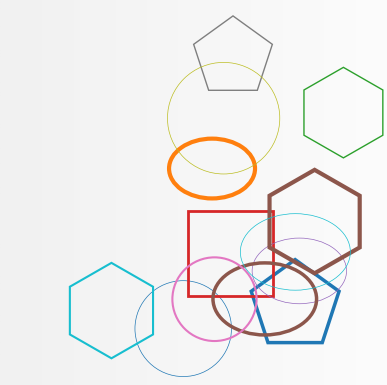[{"shape": "pentagon", "thickness": 2.5, "radius": 0.6, "center": [0.762, 0.207]}, {"shape": "circle", "thickness": 0.5, "radius": 0.62, "center": [0.473, 0.146]}, {"shape": "oval", "thickness": 3, "radius": 0.55, "center": [0.547, 0.562]}, {"shape": "hexagon", "thickness": 1, "radius": 0.59, "center": [0.886, 0.708]}, {"shape": "square", "thickness": 2, "radius": 0.55, "center": [0.595, 0.342]}, {"shape": "oval", "thickness": 0.5, "radius": 0.61, "center": [0.773, 0.296]}, {"shape": "oval", "thickness": 2.5, "radius": 0.67, "center": [0.683, 0.224]}, {"shape": "hexagon", "thickness": 3, "radius": 0.67, "center": [0.812, 0.424]}, {"shape": "circle", "thickness": 1.5, "radius": 0.54, "center": [0.554, 0.223]}, {"shape": "pentagon", "thickness": 1, "radius": 0.53, "center": [0.601, 0.852]}, {"shape": "circle", "thickness": 0.5, "radius": 0.72, "center": [0.577, 0.693]}, {"shape": "oval", "thickness": 0.5, "radius": 0.71, "center": [0.762, 0.346]}, {"shape": "hexagon", "thickness": 1.5, "radius": 0.62, "center": [0.288, 0.193]}]